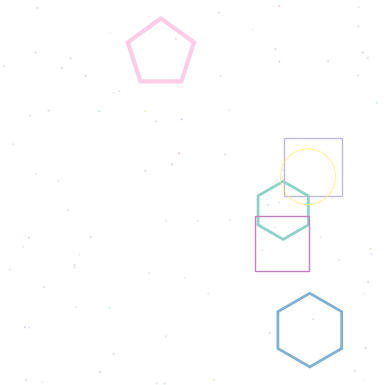[{"shape": "hexagon", "thickness": 2, "radius": 0.38, "center": [0.736, 0.454]}, {"shape": "square", "thickness": 1, "radius": 0.38, "center": [0.814, 0.567]}, {"shape": "hexagon", "thickness": 2, "radius": 0.48, "center": [0.805, 0.143]}, {"shape": "pentagon", "thickness": 3, "radius": 0.45, "center": [0.418, 0.862]}, {"shape": "square", "thickness": 1, "radius": 0.35, "center": [0.733, 0.368]}, {"shape": "circle", "thickness": 0.5, "radius": 0.36, "center": [0.8, 0.541]}]